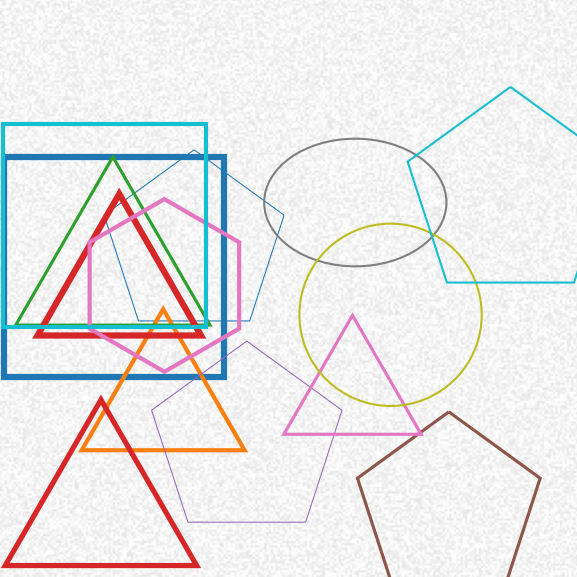[{"shape": "pentagon", "thickness": 0.5, "radius": 0.82, "center": [0.336, 0.576]}, {"shape": "square", "thickness": 3, "radius": 0.95, "center": [0.198, 0.537]}, {"shape": "triangle", "thickness": 2, "radius": 0.81, "center": [0.283, 0.301]}, {"shape": "triangle", "thickness": 1.5, "radius": 0.97, "center": [0.195, 0.533]}, {"shape": "triangle", "thickness": 2.5, "radius": 0.96, "center": [0.175, 0.116]}, {"shape": "triangle", "thickness": 3, "radius": 0.82, "center": [0.207, 0.5]}, {"shape": "pentagon", "thickness": 0.5, "radius": 0.87, "center": [0.427, 0.235]}, {"shape": "pentagon", "thickness": 1.5, "radius": 0.83, "center": [0.777, 0.12]}, {"shape": "hexagon", "thickness": 2, "radius": 0.75, "center": [0.285, 0.505]}, {"shape": "triangle", "thickness": 1.5, "radius": 0.69, "center": [0.61, 0.316]}, {"shape": "oval", "thickness": 1, "radius": 0.79, "center": [0.615, 0.648]}, {"shape": "circle", "thickness": 1, "radius": 0.79, "center": [0.676, 0.454]}, {"shape": "square", "thickness": 2, "radius": 0.88, "center": [0.181, 0.608]}, {"shape": "pentagon", "thickness": 1, "radius": 0.94, "center": [0.884, 0.661]}]